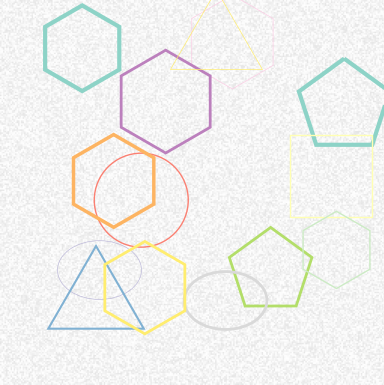[{"shape": "hexagon", "thickness": 3, "radius": 0.56, "center": [0.214, 0.875]}, {"shape": "pentagon", "thickness": 3, "radius": 0.62, "center": [0.894, 0.724]}, {"shape": "square", "thickness": 1, "radius": 0.54, "center": [0.86, 0.543]}, {"shape": "oval", "thickness": 0.5, "radius": 0.55, "center": [0.258, 0.299]}, {"shape": "circle", "thickness": 1, "radius": 0.61, "center": [0.367, 0.48]}, {"shape": "triangle", "thickness": 1.5, "radius": 0.72, "center": [0.249, 0.218]}, {"shape": "hexagon", "thickness": 2.5, "radius": 0.6, "center": [0.295, 0.53]}, {"shape": "pentagon", "thickness": 2, "radius": 0.56, "center": [0.703, 0.296]}, {"shape": "hexagon", "thickness": 0.5, "radius": 0.61, "center": [0.604, 0.891]}, {"shape": "oval", "thickness": 2, "radius": 0.54, "center": [0.586, 0.219]}, {"shape": "hexagon", "thickness": 2, "radius": 0.67, "center": [0.43, 0.736]}, {"shape": "hexagon", "thickness": 1, "radius": 0.5, "center": [0.874, 0.351]}, {"shape": "hexagon", "thickness": 2, "radius": 0.6, "center": [0.376, 0.253]}, {"shape": "triangle", "thickness": 0.5, "radius": 0.69, "center": [0.562, 0.888]}]